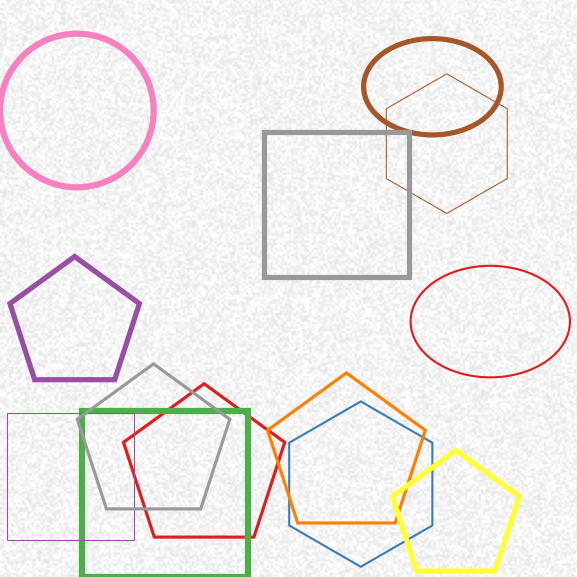[{"shape": "pentagon", "thickness": 1.5, "radius": 0.73, "center": [0.353, 0.188]}, {"shape": "oval", "thickness": 1, "radius": 0.69, "center": [0.849, 0.442]}, {"shape": "hexagon", "thickness": 1, "radius": 0.72, "center": [0.625, 0.161]}, {"shape": "square", "thickness": 3, "radius": 0.72, "center": [0.285, 0.143]}, {"shape": "pentagon", "thickness": 2.5, "radius": 0.59, "center": [0.129, 0.437]}, {"shape": "square", "thickness": 0.5, "radius": 0.55, "center": [0.122, 0.174]}, {"shape": "pentagon", "thickness": 1.5, "radius": 0.72, "center": [0.6, 0.21]}, {"shape": "pentagon", "thickness": 2.5, "radius": 0.58, "center": [0.789, 0.104]}, {"shape": "hexagon", "thickness": 0.5, "radius": 0.6, "center": [0.774, 0.75]}, {"shape": "oval", "thickness": 2.5, "radius": 0.6, "center": [0.749, 0.849]}, {"shape": "circle", "thickness": 3, "radius": 0.67, "center": [0.133, 0.808]}, {"shape": "square", "thickness": 2.5, "radius": 0.63, "center": [0.582, 0.644]}, {"shape": "pentagon", "thickness": 1.5, "radius": 0.69, "center": [0.266, 0.23]}]